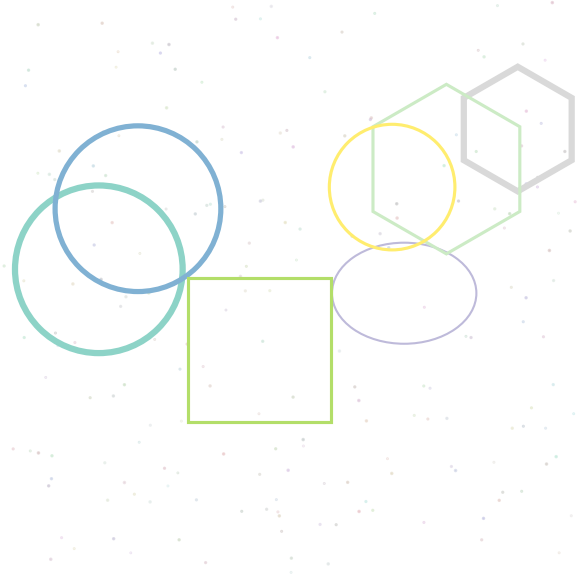[{"shape": "circle", "thickness": 3, "radius": 0.73, "center": [0.171, 0.533]}, {"shape": "oval", "thickness": 1, "radius": 0.63, "center": [0.7, 0.491]}, {"shape": "circle", "thickness": 2.5, "radius": 0.72, "center": [0.239, 0.638]}, {"shape": "square", "thickness": 1.5, "radius": 0.62, "center": [0.449, 0.393]}, {"shape": "hexagon", "thickness": 3, "radius": 0.54, "center": [0.897, 0.776]}, {"shape": "hexagon", "thickness": 1.5, "radius": 0.73, "center": [0.773, 0.706]}, {"shape": "circle", "thickness": 1.5, "radius": 0.54, "center": [0.679, 0.675]}]